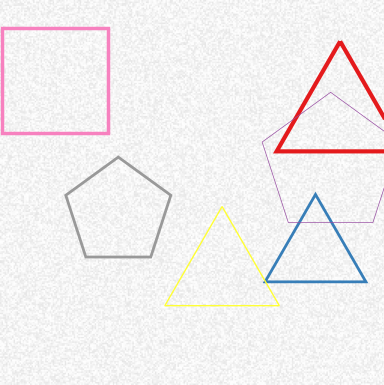[{"shape": "triangle", "thickness": 3, "radius": 0.95, "center": [0.883, 0.702]}, {"shape": "triangle", "thickness": 2, "radius": 0.76, "center": [0.819, 0.344]}, {"shape": "pentagon", "thickness": 0.5, "radius": 0.93, "center": [0.859, 0.573]}, {"shape": "triangle", "thickness": 1, "radius": 0.86, "center": [0.577, 0.292]}, {"shape": "square", "thickness": 2.5, "radius": 0.69, "center": [0.144, 0.791]}, {"shape": "pentagon", "thickness": 2, "radius": 0.72, "center": [0.307, 0.448]}]